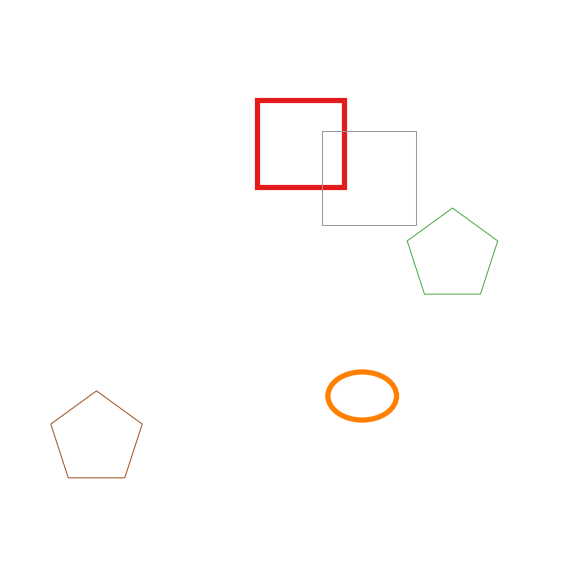[{"shape": "square", "thickness": 2.5, "radius": 0.38, "center": [0.521, 0.751]}, {"shape": "pentagon", "thickness": 0.5, "radius": 0.41, "center": [0.783, 0.556]}, {"shape": "oval", "thickness": 2.5, "radius": 0.3, "center": [0.627, 0.313]}, {"shape": "pentagon", "thickness": 0.5, "radius": 0.42, "center": [0.167, 0.239]}, {"shape": "square", "thickness": 0.5, "radius": 0.41, "center": [0.639, 0.69]}]